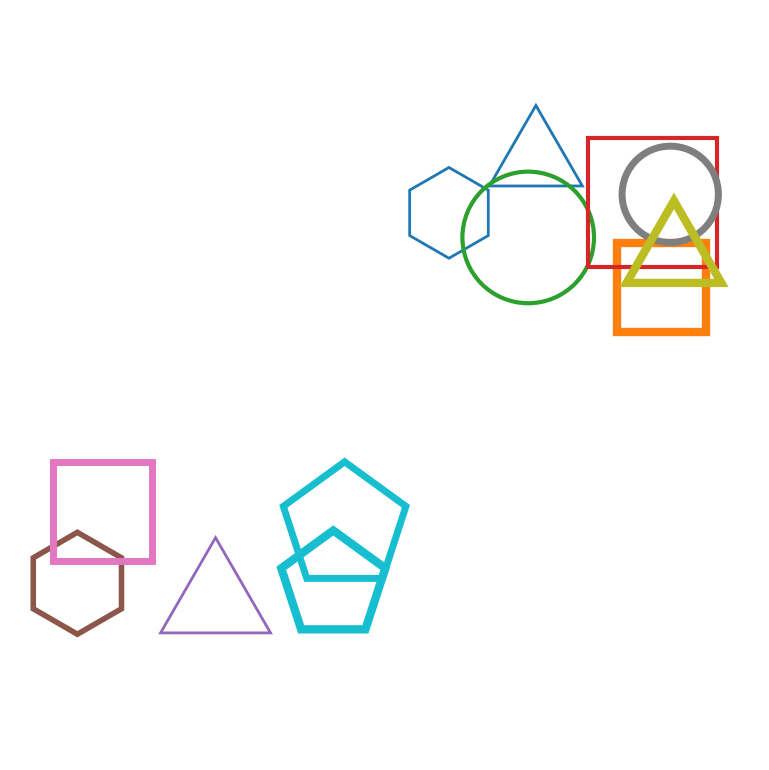[{"shape": "triangle", "thickness": 1, "radius": 0.35, "center": [0.696, 0.793]}, {"shape": "hexagon", "thickness": 1, "radius": 0.29, "center": [0.583, 0.724]}, {"shape": "square", "thickness": 3, "radius": 0.29, "center": [0.859, 0.627]}, {"shape": "circle", "thickness": 1.5, "radius": 0.43, "center": [0.686, 0.692]}, {"shape": "square", "thickness": 1.5, "radius": 0.42, "center": [0.848, 0.737]}, {"shape": "triangle", "thickness": 1, "radius": 0.41, "center": [0.28, 0.219]}, {"shape": "hexagon", "thickness": 2, "radius": 0.33, "center": [0.101, 0.242]}, {"shape": "square", "thickness": 2.5, "radius": 0.32, "center": [0.133, 0.336]}, {"shape": "circle", "thickness": 2.5, "radius": 0.31, "center": [0.87, 0.748]}, {"shape": "triangle", "thickness": 3, "radius": 0.36, "center": [0.875, 0.668]}, {"shape": "pentagon", "thickness": 3, "radius": 0.35, "center": [0.433, 0.24]}, {"shape": "pentagon", "thickness": 2.5, "radius": 0.42, "center": [0.448, 0.317]}]